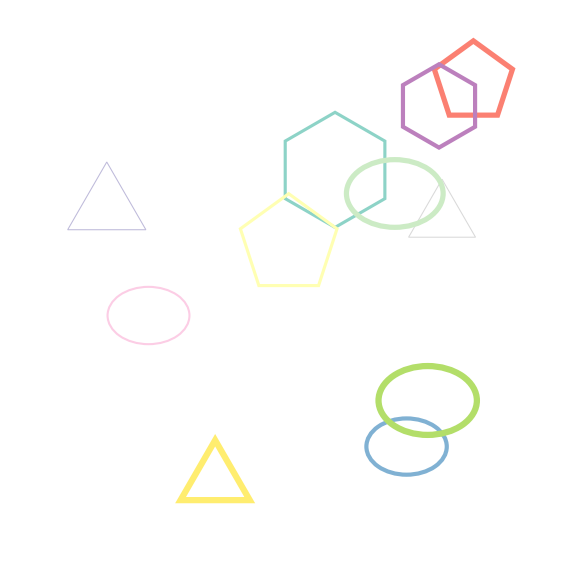[{"shape": "hexagon", "thickness": 1.5, "radius": 0.5, "center": [0.58, 0.705]}, {"shape": "pentagon", "thickness": 1.5, "radius": 0.44, "center": [0.5, 0.576]}, {"shape": "triangle", "thickness": 0.5, "radius": 0.39, "center": [0.185, 0.64]}, {"shape": "pentagon", "thickness": 2.5, "radius": 0.36, "center": [0.82, 0.857]}, {"shape": "oval", "thickness": 2, "radius": 0.35, "center": [0.704, 0.226]}, {"shape": "oval", "thickness": 3, "radius": 0.43, "center": [0.741, 0.306]}, {"shape": "oval", "thickness": 1, "radius": 0.35, "center": [0.257, 0.453]}, {"shape": "triangle", "thickness": 0.5, "radius": 0.33, "center": [0.765, 0.622]}, {"shape": "hexagon", "thickness": 2, "radius": 0.36, "center": [0.76, 0.816]}, {"shape": "oval", "thickness": 2.5, "radius": 0.42, "center": [0.684, 0.664]}, {"shape": "triangle", "thickness": 3, "radius": 0.35, "center": [0.373, 0.168]}]